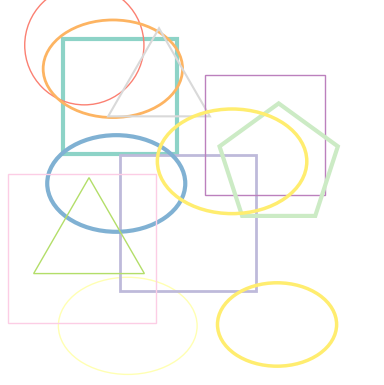[{"shape": "square", "thickness": 3, "radius": 0.74, "center": [0.312, 0.75]}, {"shape": "oval", "thickness": 1, "radius": 0.9, "center": [0.332, 0.154]}, {"shape": "square", "thickness": 2, "radius": 0.88, "center": [0.488, 0.421]}, {"shape": "circle", "thickness": 1, "radius": 0.77, "center": [0.219, 0.882]}, {"shape": "oval", "thickness": 3, "radius": 0.9, "center": [0.302, 0.523]}, {"shape": "oval", "thickness": 2, "radius": 0.91, "center": [0.293, 0.821]}, {"shape": "triangle", "thickness": 1, "radius": 0.83, "center": [0.231, 0.372]}, {"shape": "square", "thickness": 1, "radius": 0.96, "center": [0.213, 0.355]}, {"shape": "triangle", "thickness": 1.5, "radius": 0.76, "center": [0.413, 0.774]}, {"shape": "square", "thickness": 1, "radius": 0.78, "center": [0.688, 0.65]}, {"shape": "pentagon", "thickness": 3, "radius": 0.81, "center": [0.724, 0.57]}, {"shape": "oval", "thickness": 2.5, "radius": 0.77, "center": [0.72, 0.157]}, {"shape": "oval", "thickness": 2.5, "radius": 0.97, "center": [0.603, 0.581]}]